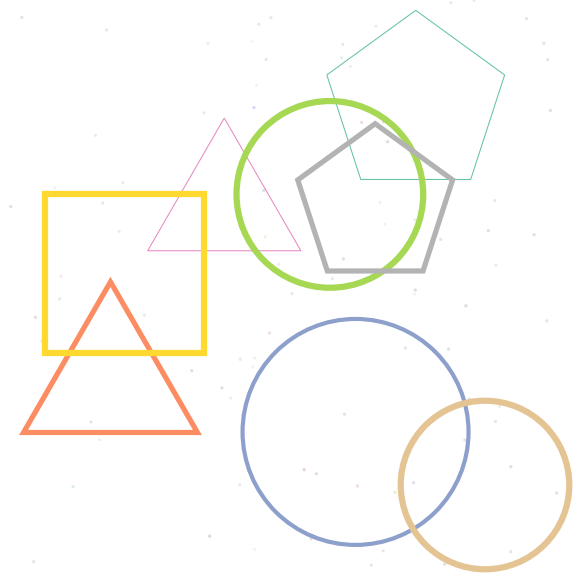[{"shape": "pentagon", "thickness": 0.5, "radius": 0.81, "center": [0.72, 0.819]}, {"shape": "triangle", "thickness": 2.5, "radius": 0.87, "center": [0.191, 0.337]}, {"shape": "circle", "thickness": 2, "radius": 0.98, "center": [0.616, 0.251]}, {"shape": "triangle", "thickness": 0.5, "radius": 0.77, "center": [0.388, 0.642]}, {"shape": "circle", "thickness": 3, "radius": 0.81, "center": [0.571, 0.663]}, {"shape": "square", "thickness": 3, "radius": 0.69, "center": [0.215, 0.525]}, {"shape": "circle", "thickness": 3, "radius": 0.73, "center": [0.84, 0.159]}, {"shape": "pentagon", "thickness": 2.5, "radius": 0.7, "center": [0.65, 0.644]}]